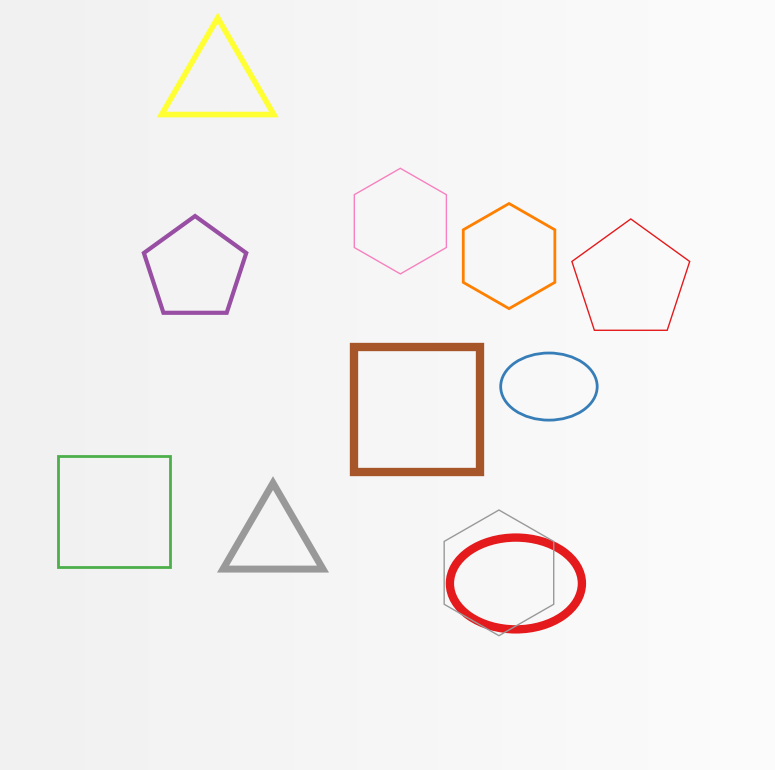[{"shape": "pentagon", "thickness": 0.5, "radius": 0.4, "center": [0.814, 0.636]}, {"shape": "oval", "thickness": 3, "radius": 0.43, "center": [0.666, 0.242]}, {"shape": "oval", "thickness": 1, "radius": 0.31, "center": [0.708, 0.498]}, {"shape": "square", "thickness": 1, "radius": 0.36, "center": [0.147, 0.335]}, {"shape": "pentagon", "thickness": 1.5, "radius": 0.35, "center": [0.252, 0.65]}, {"shape": "hexagon", "thickness": 1, "radius": 0.34, "center": [0.657, 0.667]}, {"shape": "triangle", "thickness": 2, "radius": 0.42, "center": [0.281, 0.893]}, {"shape": "square", "thickness": 3, "radius": 0.41, "center": [0.538, 0.468]}, {"shape": "hexagon", "thickness": 0.5, "radius": 0.34, "center": [0.517, 0.713]}, {"shape": "triangle", "thickness": 2.5, "radius": 0.37, "center": [0.352, 0.298]}, {"shape": "hexagon", "thickness": 0.5, "radius": 0.41, "center": [0.644, 0.256]}]